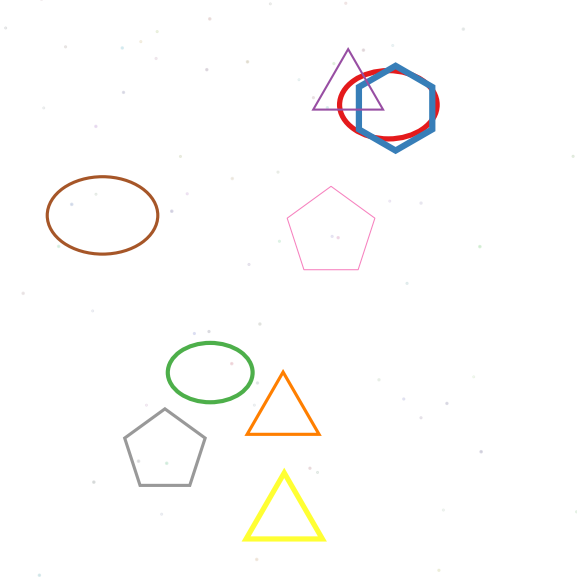[{"shape": "oval", "thickness": 2.5, "radius": 0.42, "center": [0.672, 0.818]}, {"shape": "hexagon", "thickness": 3, "radius": 0.37, "center": [0.685, 0.812]}, {"shape": "oval", "thickness": 2, "radius": 0.37, "center": [0.364, 0.354]}, {"shape": "triangle", "thickness": 1, "radius": 0.35, "center": [0.603, 0.844]}, {"shape": "triangle", "thickness": 1.5, "radius": 0.36, "center": [0.49, 0.283]}, {"shape": "triangle", "thickness": 2.5, "radius": 0.38, "center": [0.492, 0.104]}, {"shape": "oval", "thickness": 1.5, "radius": 0.48, "center": [0.178, 0.626]}, {"shape": "pentagon", "thickness": 0.5, "radius": 0.4, "center": [0.573, 0.597]}, {"shape": "pentagon", "thickness": 1.5, "radius": 0.37, "center": [0.286, 0.218]}]